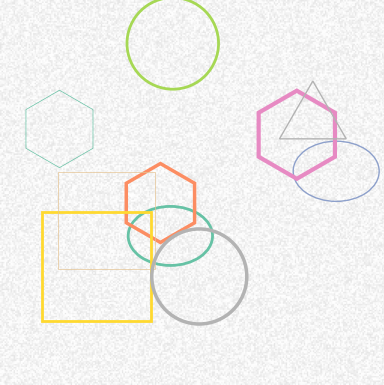[{"shape": "hexagon", "thickness": 0.5, "radius": 0.5, "center": [0.154, 0.665]}, {"shape": "oval", "thickness": 2, "radius": 0.55, "center": [0.442, 0.387]}, {"shape": "hexagon", "thickness": 2.5, "radius": 0.51, "center": [0.417, 0.473]}, {"shape": "oval", "thickness": 1, "radius": 0.56, "center": [0.873, 0.555]}, {"shape": "hexagon", "thickness": 3, "radius": 0.57, "center": [0.771, 0.65]}, {"shape": "circle", "thickness": 2, "radius": 0.59, "center": [0.449, 0.887]}, {"shape": "square", "thickness": 2, "radius": 0.71, "center": [0.25, 0.308]}, {"shape": "square", "thickness": 0.5, "radius": 0.63, "center": [0.277, 0.427]}, {"shape": "triangle", "thickness": 1, "radius": 0.5, "center": [0.813, 0.689]}, {"shape": "circle", "thickness": 2.5, "radius": 0.62, "center": [0.518, 0.282]}]